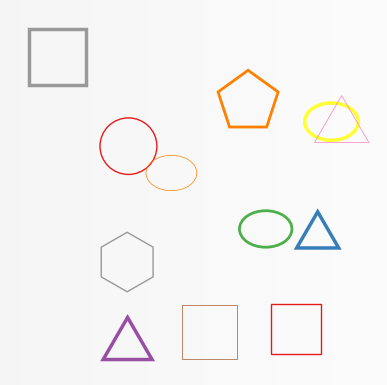[{"shape": "square", "thickness": 1, "radius": 0.32, "center": [0.765, 0.145]}, {"shape": "circle", "thickness": 1, "radius": 0.37, "center": [0.331, 0.62]}, {"shape": "triangle", "thickness": 2.5, "radius": 0.31, "center": [0.82, 0.387]}, {"shape": "oval", "thickness": 2, "radius": 0.34, "center": [0.686, 0.405]}, {"shape": "triangle", "thickness": 2.5, "radius": 0.36, "center": [0.329, 0.103]}, {"shape": "oval", "thickness": 0.5, "radius": 0.33, "center": [0.442, 0.551]}, {"shape": "pentagon", "thickness": 2, "radius": 0.41, "center": [0.64, 0.736]}, {"shape": "oval", "thickness": 2.5, "radius": 0.35, "center": [0.855, 0.684]}, {"shape": "square", "thickness": 0.5, "radius": 0.35, "center": [0.541, 0.138]}, {"shape": "triangle", "thickness": 0.5, "radius": 0.41, "center": [0.882, 0.67]}, {"shape": "square", "thickness": 2.5, "radius": 0.37, "center": [0.148, 0.852]}, {"shape": "hexagon", "thickness": 1, "radius": 0.39, "center": [0.328, 0.319]}]